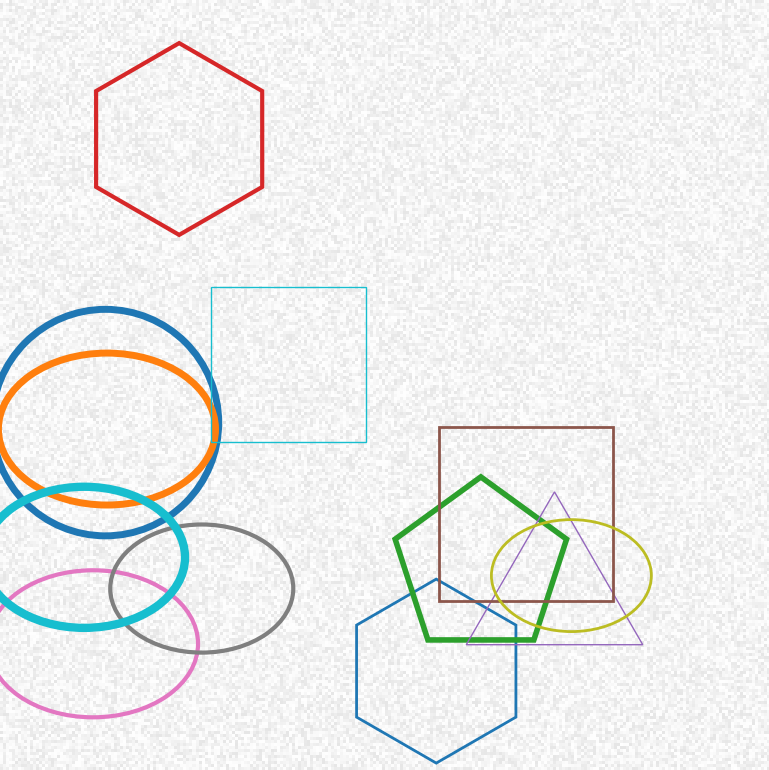[{"shape": "circle", "thickness": 2.5, "radius": 0.74, "center": [0.137, 0.451]}, {"shape": "hexagon", "thickness": 1, "radius": 0.6, "center": [0.567, 0.128]}, {"shape": "oval", "thickness": 2.5, "radius": 0.7, "center": [0.139, 0.443]}, {"shape": "pentagon", "thickness": 2, "radius": 0.59, "center": [0.624, 0.264]}, {"shape": "hexagon", "thickness": 1.5, "radius": 0.62, "center": [0.233, 0.819]}, {"shape": "triangle", "thickness": 0.5, "radius": 0.66, "center": [0.72, 0.229]}, {"shape": "square", "thickness": 1, "radius": 0.56, "center": [0.683, 0.332]}, {"shape": "oval", "thickness": 1.5, "radius": 0.68, "center": [0.121, 0.164]}, {"shape": "oval", "thickness": 1.5, "radius": 0.59, "center": [0.262, 0.236]}, {"shape": "oval", "thickness": 1, "radius": 0.52, "center": [0.742, 0.252]}, {"shape": "square", "thickness": 0.5, "radius": 0.5, "center": [0.375, 0.527]}, {"shape": "oval", "thickness": 3, "radius": 0.65, "center": [0.109, 0.276]}]